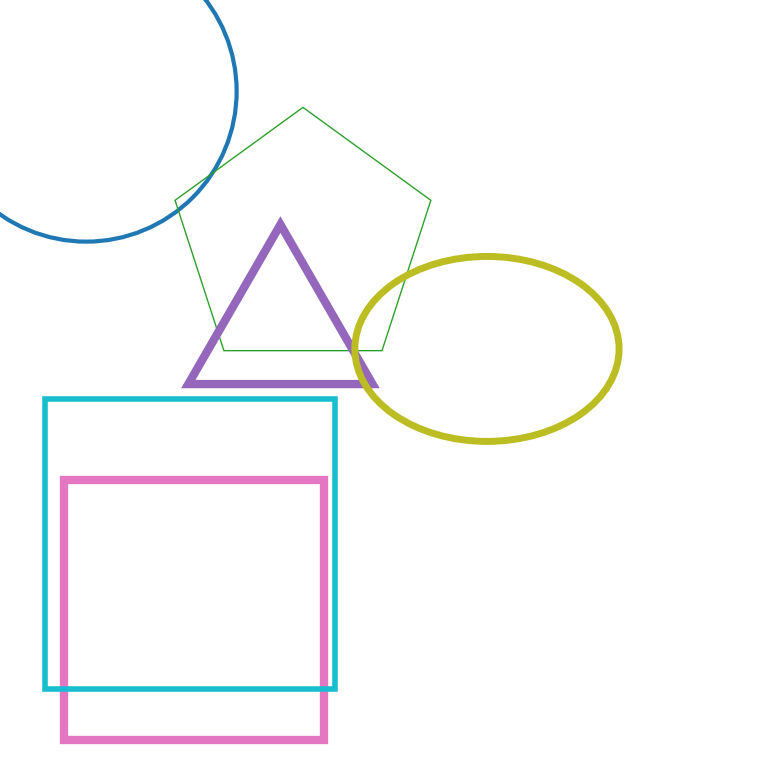[{"shape": "circle", "thickness": 1.5, "radius": 0.98, "center": [0.112, 0.881]}, {"shape": "pentagon", "thickness": 0.5, "radius": 0.87, "center": [0.393, 0.686]}, {"shape": "triangle", "thickness": 3, "radius": 0.69, "center": [0.364, 0.57]}, {"shape": "square", "thickness": 3, "radius": 0.85, "center": [0.252, 0.208]}, {"shape": "oval", "thickness": 2.5, "radius": 0.86, "center": [0.632, 0.547]}, {"shape": "square", "thickness": 2, "radius": 0.94, "center": [0.247, 0.294]}]